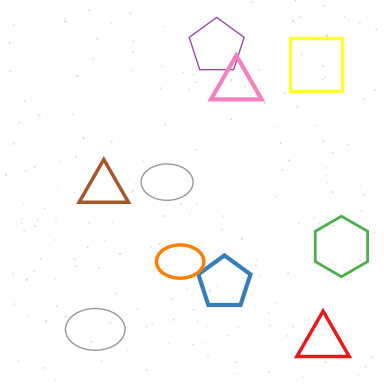[{"shape": "triangle", "thickness": 2.5, "radius": 0.39, "center": [0.839, 0.113]}, {"shape": "pentagon", "thickness": 3, "radius": 0.36, "center": [0.583, 0.265]}, {"shape": "hexagon", "thickness": 2, "radius": 0.39, "center": [0.887, 0.36]}, {"shape": "pentagon", "thickness": 1, "radius": 0.38, "center": [0.563, 0.88]}, {"shape": "oval", "thickness": 2.5, "radius": 0.31, "center": [0.468, 0.321]}, {"shape": "square", "thickness": 2.5, "radius": 0.34, "center": [0.821, 0.832]}, {"shape": "triangle", "thickness": 2.5, "radius": 0.37, "center": [0.27, 0.512]}, {"shape": "triangle", "thickness": 3, "radius": 0.38, "center": [0.614, 0.78]}, {"shape": "oval", "thickness": 1, "radius": 0.39, "center": [0.247, 0.144]}, {"shape": "oval", "thickness": 1, "radius": 0.34, "center": [0.434, 0.527]}]